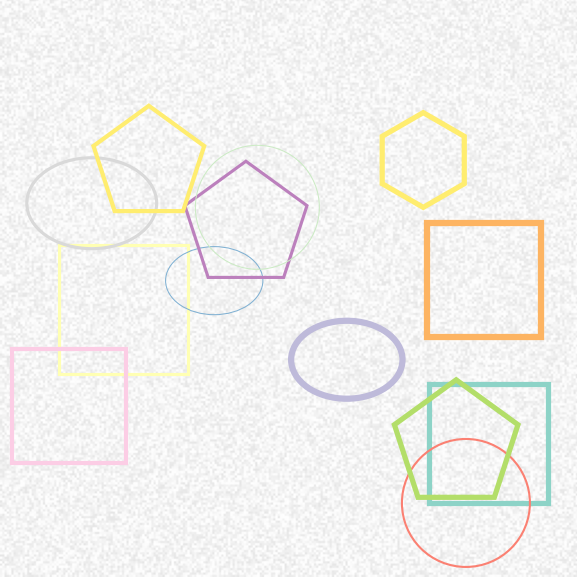[{"shape": "square", "thickness": 2.5, "radius": 0.51, "center": [0.846, 0.231]}, {"shape": "square", "thickness": 1.5, "radius": 0.56, "center": [0.214, 0.462]}, {"shape": "oval", "thickness": 3, "radius": 0.48, "center": [0.601, 0.376]}, {"shape": "circle", "thickness": 1, "radius": 0.55, "center": [0.807, 0.128]}, {"shape": "oval", "thickness": 0.5, "radius": 0.42, "center": [0.371, 0.513]}, {"shape": "square", "thickness": 3, "radius": 0.49, "center": [0.838, 0.514]}, {"shape": "pentagon", "thickness": 2.5, "radius": 0.56, "center": [0.79, 0.229]}, {"shape": "square", "thickness": 2, "radius": 0.49, "center": [0.12, 0.297]}, {"shape": "oval", "thickness": 1.5, "radius": 0.56, "center": [0.159, 0.647]}, {"shape": "pentagon", "thickness": 1.5, "radius": 0.56, "center": [0.426, 0.609]}, {"shape": "circle", "thickness": 0.5, "radius": 0.54, "center": [0.446, 0.64]}, {"shape": "pentagon", "thickness": 2, "radius": 0.5, "center": [0.258, 0.715]}, {"shape": "hexagon", "thickness": 2.5, "radius": 0.41, "center": [0.733, 0.722]}]